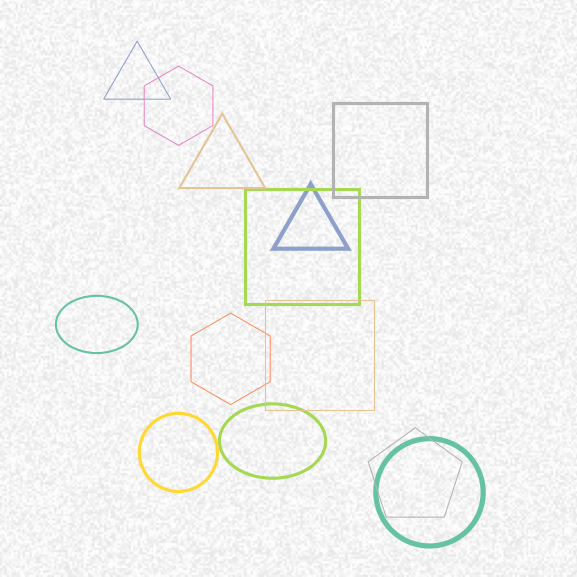[{"shape": "oval", "thickness": 1, "radius": 0.35, "center": [0.168, 0.437]}, {"shape": "circle", "thickness": 2.5, "radius": 0.46, "center": [0.744, 0.147]}, {"shape": "hexagon", "thickness": 0.5, "radius": 0.4, "center": [0.399, 0.378]}, {"shape": "triangle", "thickness": 2, "radius": 0.37, "center": [0.538, 0.606]}, {"shape": "triangle", "thickness": 0.5, "radius": 0.34, "center": [0.238, 0.861]}, {"shape": "hexagon", "thickness": 0.5, "radius": 0.34, "center": [0.309, 0.816]}, {"shape": "oval", "thickness": 1.5, "radius": 0.46, "center": [0.472, 0.235]}, {"shape": "square", "thickness": 1.5, "radius": 0.49, "center": [0.523, 0.572]}, {"shape": "circle", "thickness": 1.5, "radius": 0.34, "center": [0.309, 0.216]}, {"shape": "square", "thickness": 0.5, "radius": 0.47, "center": [0.554, 0.384]}, {"shape": "triangle", "thickness": 1, "radius": 0.43, "center": [0.385, 0.716]}, {"shape": "pentagon", "thickness": 0.5, "radius": 0.43, "center": [0.719, 0.173]}, {"shape": "square", "thickness": 1.5, "radius": 0.41, "center": [0.658, 0.74]}]